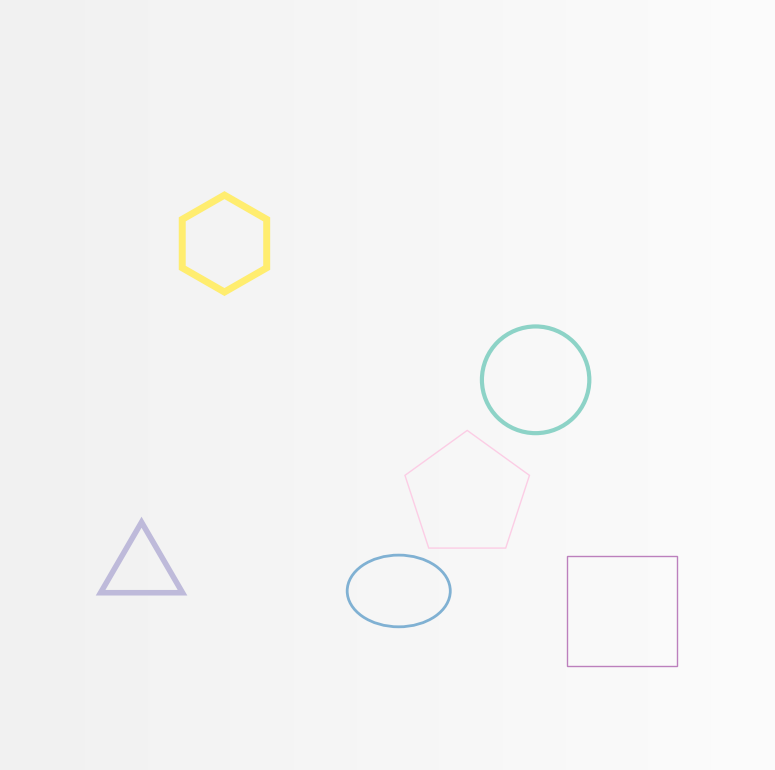[{"shape": "circle", "thickness": 1.5, "radius": 0.35, "center": [0.691, 0.507]}, {"shape": "triangle", "thickness": 2, "radius": 0.31, "center": [0.183, 0.261]}, {"shape": "oval", "thickness": 1, "radius": 0.33, "center": [0.514, 0.233]}, {"shape": "pentagon", "thickness": 0.5, "radius": 0.42, "center": [0.603, 0.357]}, {"shape": "square", "thickness": 0.5, "radius": 0.36, "center": [0.803, 0.207]}, {"shape": "hexagon", "thickness": 2.5, "radius": 0.31, "center": [0.29, 0.684]}]